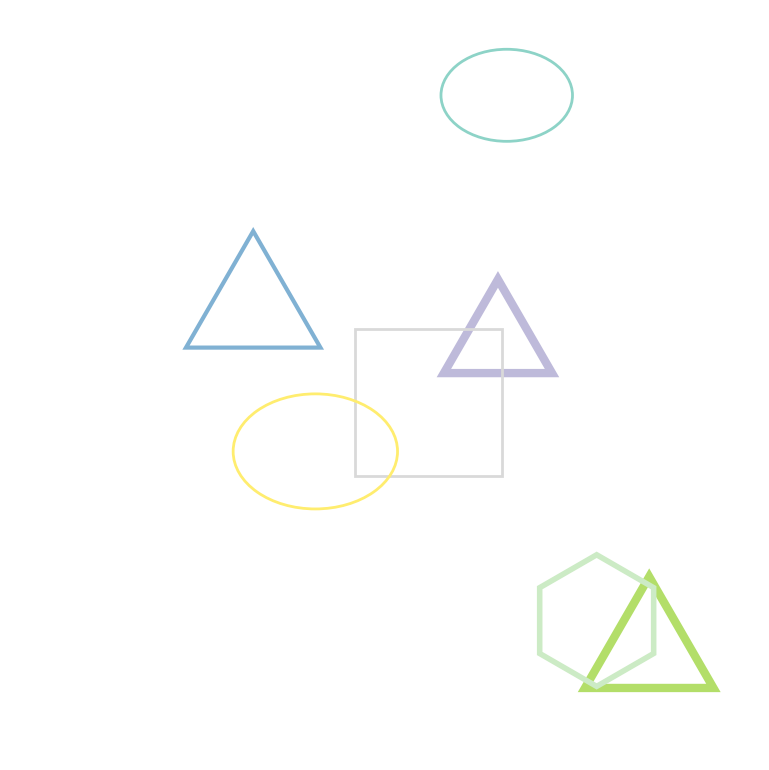[{"shape": "oval", "thickness": 1, "radius": 0.43, "center": [0.658, 0.876]}, {"shape": "triangle", "thickness": 3, "radius": 0.41, "center": [0.647, 0.556]}, {"shape": "triangle", "thickness": 1.5, "radius": 0.5, "center": [0.329, 0.599]}, {"shape": "triangle", "thickness": 3, "radius": 0.48, "center": [0.843, 0.155]}, {"shape": "square", "thickness": 1, "radius": 0.48, "center": [0.557, 0.477]}, {"shape": "hexagon", "thickness": 2, "radius": 0.43, "center": [0.775, 0.194]}, {"shape": "oval", "thickness": 1, "radius": 0.53, "center": [0.41, 0.414]}]